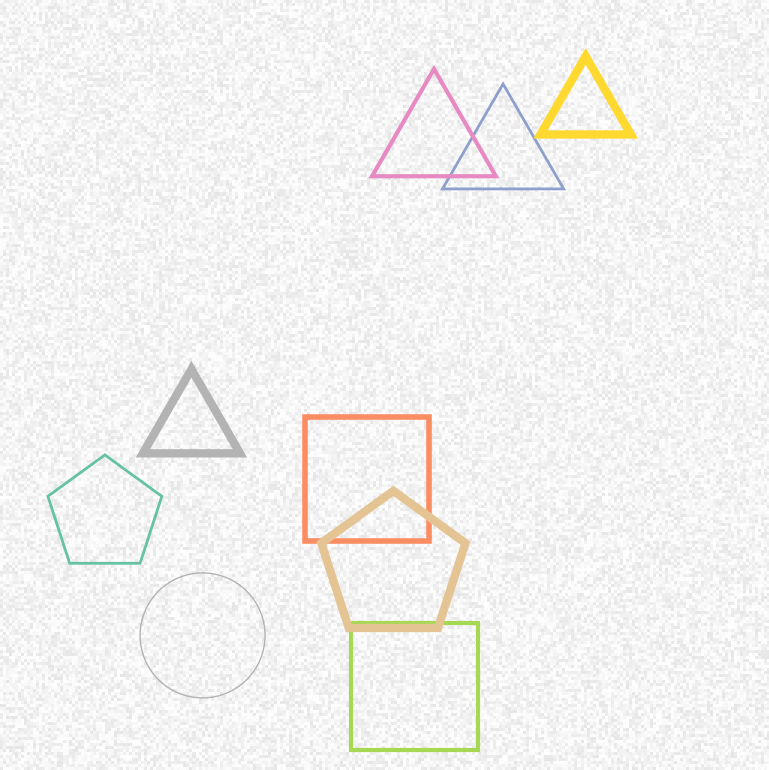[{"shape": "pentagon", "thickness": 1, "radius": 0.39, "center": [0.136, 0.331]}, {"shape": "square", "thickness": 2, "radius": 0.4, "center": [0.476, 0.378]}, {"shape": "triangle", "thickness": 1, "radius": 0.45, "center": [0.653, 0.8]}, {"shape": "triangle", "thickness": 1.5, "radius": 0.46, "center": [0.564, 0.818]}, {"shape": "square", "thickness": 1.5, "radius": 0.41, "center": [0.538, 0.108]}, {"shape": "triangle", "thickness": 3, "radius": 0.34, "center": [0.761, 0.859]}, {"shape": "pentagon", "thickness": 3, "radius": 0.49, "center": [0.511, 0.264]}, {"shape": "circle", "thickness": 0.5, "radius": 0.41, "center": [0.263, 0.175]}, {"shape": "triangle", "thickness": 3, "radius": 0.36, "center": [0.249, 0.448]}]